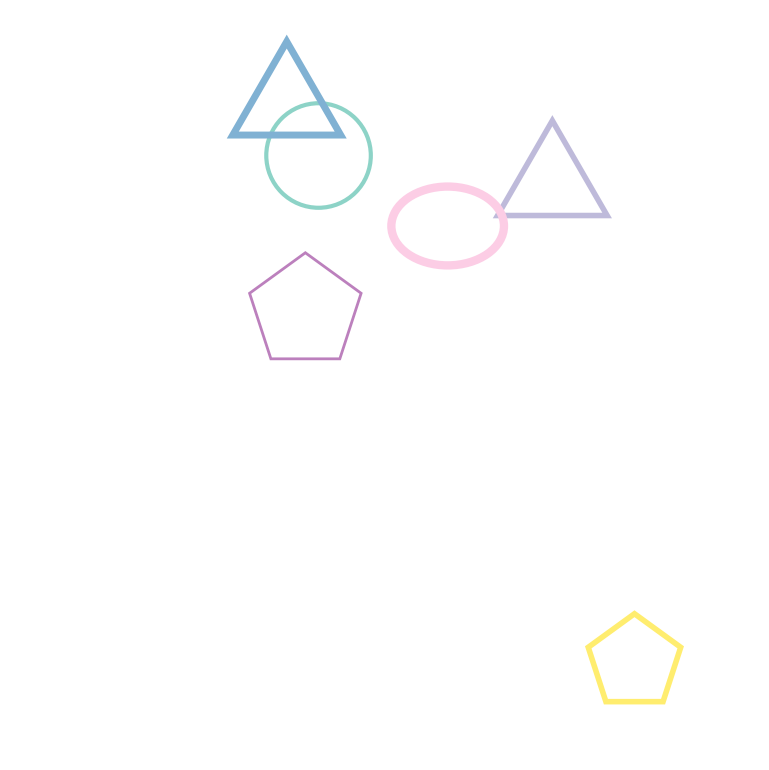[{"shape": "circle", "thickness": 1.5, "radius": 0.34, "center": [0.414, 0.798]}, {"shape": "triangle", "thickness": 2, "radius": 0.41, "center": [0.717, 0.761]}, {"shape": "triangle", "thickness": 2.5, "radius": 0.4, "center": [0.372, 0.865]}, {"shape": "oval", "thickness": 3, "radius": 0.37, "center": [0.581, 0.707]}, {"shape": "pentagon", "thickness": 1, "radius": 0.38, "center": [0.397, 0.596]}, {"shape": "pentagon", "thickness": 2, "radius": 0.32, "center": [0.824, 0.14]}]